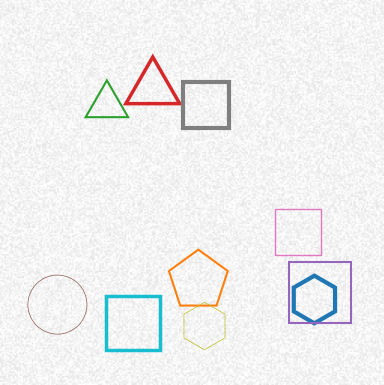[{"shape": "hexagon", "thickness": 3, "radius": 0.31, "center": [0.817, 0.222]}, {"shape": "pentagon", "thickness": 1.5, "radius": 0.4, "center": [0.515, 0.271]}, {"shape": "triangle", "thickness": 1.5, "radius": 0.32, "center": [0.278, 0.727]}, {"shape": "triangle", "thickness": 2.5, "radius": 0.4, "center": [0.397, 0.771]}, {"shape": "square", "thickness": 1.5, "radius": 0.4, "center": [0.831, 0.241]}, {"shape": "circle", "thickness": 0.5, "radius": 0.38, "center": [0.149, 0.209]}, {"shape": "square", "thickness": 1, "radius": 0.3, "center": [0.774, 0.398]}, {"shape": "square", "thickness": 3, "radius": 0.3, "center": [0.536, 0.728]}, {"shape": "hexagon", "thickness": 0.5, "radius": 0.31, "center": [0.531, 0.153]}, {"shape": "square", "thickness": 2.5, "radius": 0.35, "center": [0.346, 0.16]}]